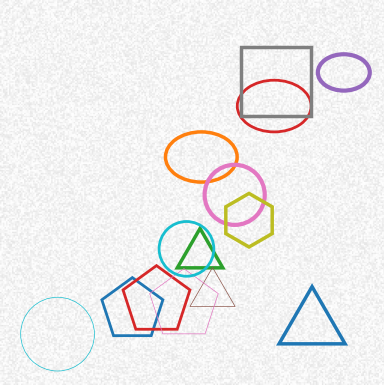[{"shape": "pentagon", "thickness": 2, "radius": 0.42, "center": [0.344, 0.196]}, {"shape": "triangle", "thickness": 2.5, "radius": 0.5, "center": [0.811, 0.156]}, {"shape": "oval", "thickness": 2.5, "radius": 0.47, "center": [0.523, 0.592]}, {"shape": "triangle", "thickness": 2.5, "radius": 0.34, "center": [0.52, 0.338]}, {"shape": "oval", "thickness": 2, "radius": 0.48, "center": [0.712, 0.725]}, {"shape": "pentagon", "thickness": 2, "radius": 0.46, "center": [0.406, 0.219]}, {"shape": "oval", "thickness": 3, "radius": 0.34, "center": [0.893, 0.812]}, {"shape": "triangle", "thickness": 0.5, "radius": 0.34, "center": [0.552, 0.238]}, {"shape": "circle", "thickness": 3, "radius": 0.39, "center": [0.61, 0.494]}, {"shape": "pentagon", "thickness": 0.5, "radius": 0.47, "center": [0.478, 0.209]}, {"shape": "square", "thickness": 2.5, "radius": 0.45, "center": [0.717, 0.788]}, {"shape": "hexagon", "thickness": 2.5, "radius": 0.35, "center": [0.647, 0.428]}, {"shape": "circle", "thickness": 2, "radius": 0.36, "center": [0.484, 0.354]}, {"shape": "circle", "thickness": 0.5, "radius": 0.48, "center": [0.149, 0.132]}]